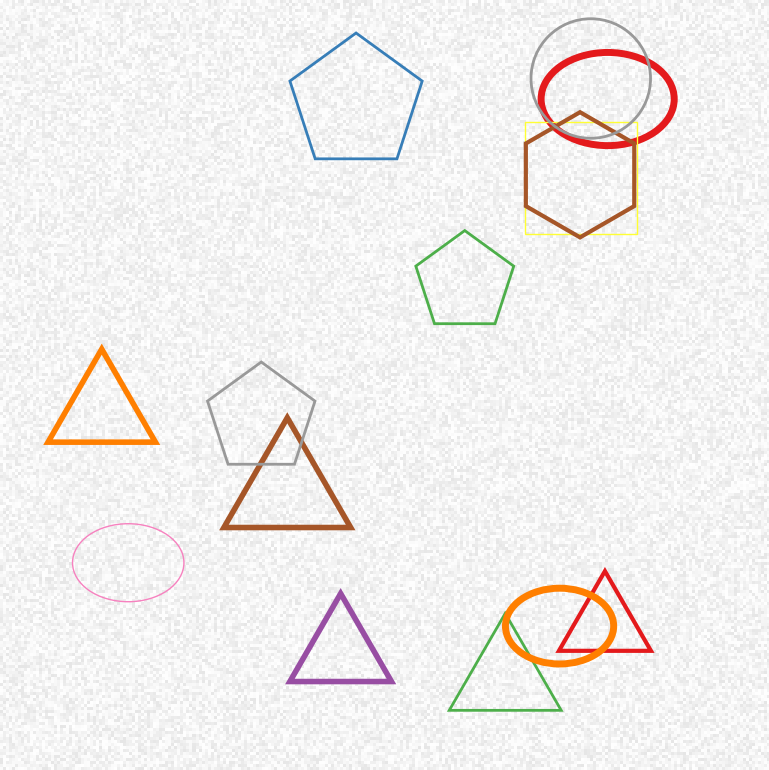[{"shape": "triangle", "thickness": 1.5, "radius": 0.35, "center": [0.786, 0.189]}, {"shape": "oval", "thickness": 2.5, "radius": 0.43, "center": [0.789, 0.871]}, {"shape": "pentagon", "thickness": 1, "radius": 0.45, "center": [0.462, 0.867]}, {"shape": "triangle", "thickness": 1, "radius": 0.42, "center": [0.656, 0.119]}, {"shape": "pentagon", "thickness": 1, "radius": 0.33, "center": [0.604, 0.634]}, {"shape": "triangle", "thickness": 2, "radius": 0.38, "center": [0.442, 0.153]}, {"shape": "oval", "thickness": 2.5, "radius": 0.35, "center": [0.727, 0.187]}, {"shape": "triangle", "thickness": 2, "radius": 0.4, "center": [0.132, 0.466]}, {"shape": "square", "thickness": 0.5, "radius": 0.36, "center": [0.754, 0.769]}, {"shape": "triangle", "thickness": 2, "radius": 0.48, "center": [0.373, 0.362]}, {"shape": "hexagon", "thickness": 1.5, "radius": 0.41, "center": [0.753, 0.773]}, {"shape": "oval", "thickness": 0.5, "radius": 0.36, "center": [0.167, 0.269]}, {"shape": "circle", "thickness": 1, "radius": 0.39, "center": [0.767, 0.898]}, {"shape": "pentagon", "thickness": 1, "radius": 0.37, "center": [0.339, 0.456]}]